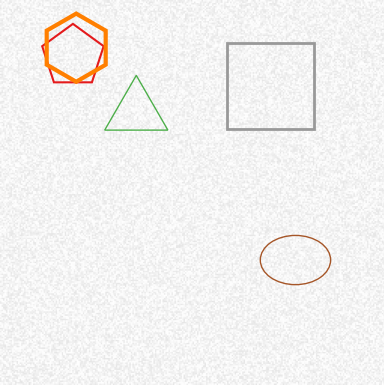[{"shape": "pentagon", "thickness": 1.5, "radius": 0.42, "center": [0.189, 0.854]}, {"shape": "triangle", "thickness": 1, "radius": 0.47, "center": [0.354, 0.709]}, {"shape": "hexagon", "thickness": 3, "radius": 0.44, "center": [0.198, 0.876]}, {"shape": "oval", "thickness": 1, "radius": 0.46, "center": [0.767, 0.325]}, {"shape": "square", "thickness": 2, "radius": 0.56, "center": [0.703, 0.777]}]